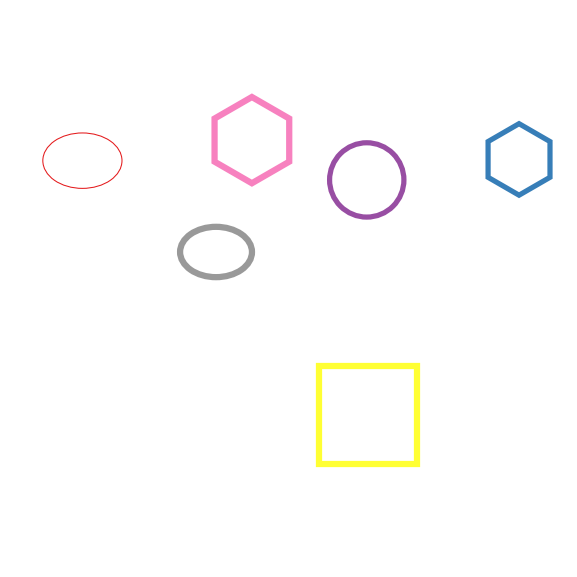[{"shape": "oval", "thickness": 0.5, "radius": 0.34, "center": [0.143, 0.721]}, {"shape": "hexagon", "thickness": 2.5, "radius": 0.31, "center": [0.899, 0.723]}, {"shape": "circle", "thickness": 2.5, "radius": 0.32, "center": [0.635, 0.688]}, {"shape": "square", "thickness": 3, "radius": 0.42, "center": [0.638, 0.28]}, {"shape": "hexagon", "thickness": 3, "radius": 0.37, "center": [0.436, 0.757]}, {"shape": "oval", "thickness": 3, "radius": 0.31, "center": [0.374, 0.563]}]